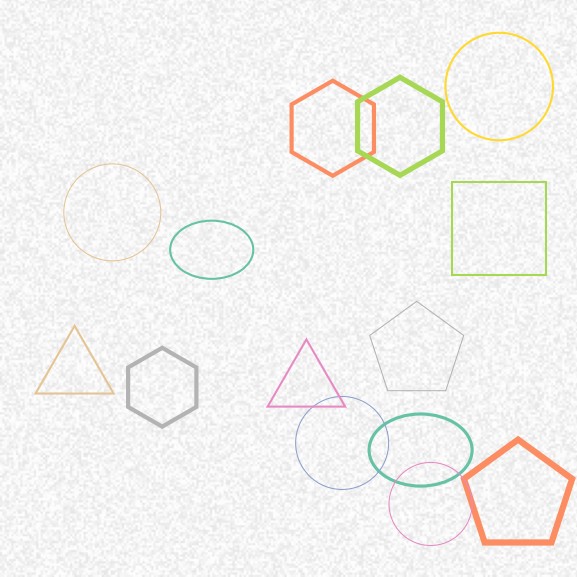[{"shape": "oval", "thickness": 1, "radius": 0.36, "center": [0.367, 0.567]}, {"shape": "oval", "thickness": 1.5, "radius": 0.45, "center": [0.728, 0.22]}, {"shape": "hexagon", "thickness": 2, "radius": 0.41, "center": [0.576, 0.777]}, {"shape": "pentagon", "thickness": 3, "radius": 0.49, "center": [0.897, 0.139]}, {"shape": "circle", "thickness": 0.5, "radius": 0.4, "center": [0.592, 0.232]}, {"shape": "circle", "thickness": 0.5, "radius": 0.36, "center": [0.746, 0.126]}, {"shape": "triangle", "thickness": 1, "radius": 0.39, "center": [0.531, 0.334]}, {"shape": "square", "thickness": 1, "radius": 0.4, "center": [0.864, 0.604]}, {"shape": "hexagon", "thickness": 2.5, "radius": 0.42, "center": [0.693, 0.78]}, {"shape": "circle", "thickness": 1, "radius": 0.47, "center": [0.864, 0.849]}, {"shape": "circle", "thickness": 0.5, "radius": 0.42, "center": [0.194, 0.631]}, {"shape": "triangle", "thickness": 1, "radius": 0.39, "center": [0.129, 0.357]}, {"shape": "pentagon", "thickness": 0.5, "radius": 0.43, "center": [0.722, 0.392]}, {"shape": "hexagon", "thickness": 2, "radius": 0.34, "center": [0.281, 0.329]}]